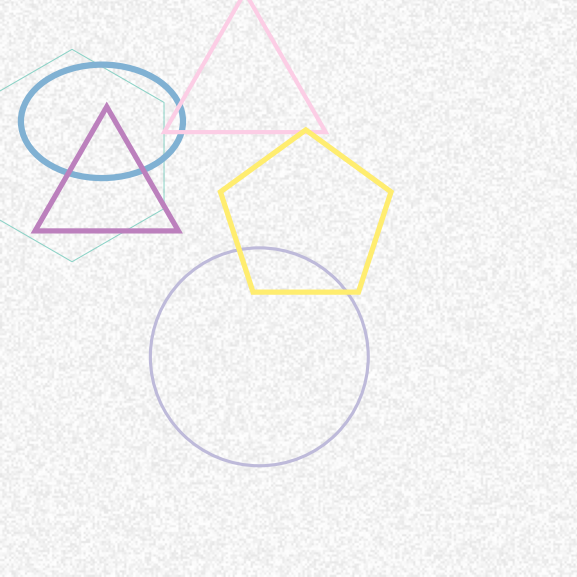[{"shape": "hexagon", "thickness": 0.5, "radius": 0.92, "center": [0.125, 0.73]}, {"shape": "circle", "thickness": 1.5, "radius": 0.94, "center": [0.449, 0.381]}, {"shape": "oval", "thickness": 3, "radius": 0.7, "center": [0.177, 0.789]}, {"shape": "triangle", "thickness": 2, "radius": 0.81, "center": [0.424, 0.851]}, {"shape": "triangle", "thickness": 2.5, "radius": 0.72, "center": [0.185, 0.671]}, {"shape": "pentagon", "thickness": 2.5, "radius": 0.78, "center": [0.529, 0.619]}]